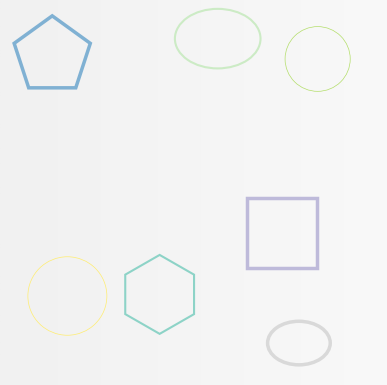[{"shape": "hexagon", "thickness": 1.5, "radius": 0.51, "center": [0.412, 0.235]}, {"shape": "square", "thickness": 2.5, "radius": 0.45, "center": [0.728, 0.395]}, {"shape": "pentagon", "thickness": 2.5, "radius": 0.52, "center": [0.135, 0.855]}, {"shape": "circle", "thickness": 0.5, "radius": 0.42, "center": [0.82, 0.847]}, {"shape": "oval", "thickness": 2.5, "radius": 0.4, "center": [0.771, 0.109]}, {"shape": "oval", "thickness": 1.5, "radius": 0.55, "center": [0.562, 0.9]}, {"shape": "circle", "thickness": 0.5, "radius": 0.51, "center": [0.174, 0.231]}]